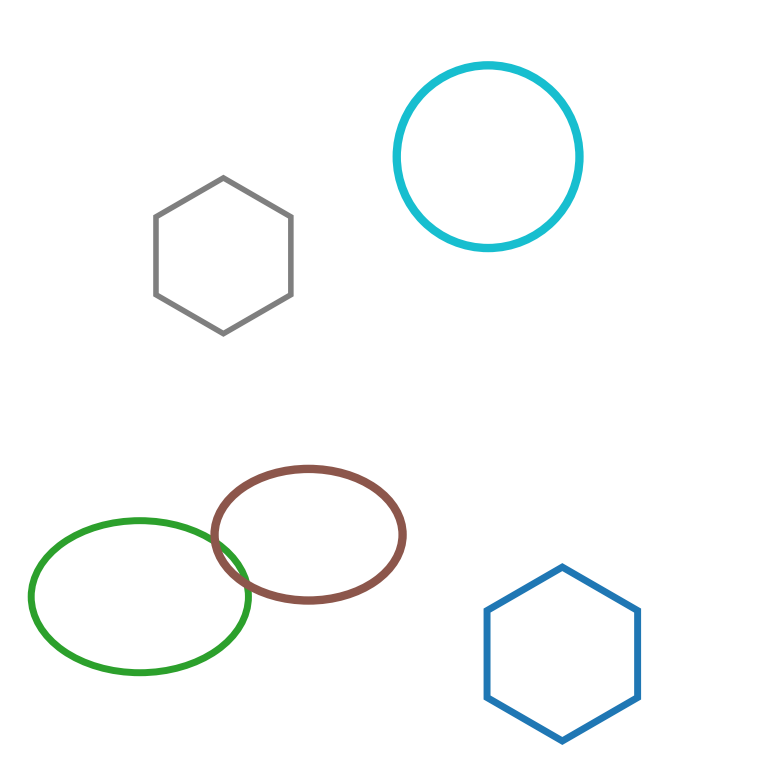[{"shape": "hexagon", "thickness": 2.5, "radius": 0.56, "center": [0.73, 0.151]}, {"shape": "oval", "thickness": 2.5, "radius": 0.71, "center": [0.182, 0.225]}, {"shape": "oval", "thickness": 3, "radius": 0.61, "center": [0.401, 0.306]}, {"shape": "hexagon", "thickness": 2, "radius": 0.51, "center": [0.29, 0.668]}, {"shape": "circle", "thickness": 3, "radius": 0.59, "center": [0.634, 0.797]}]